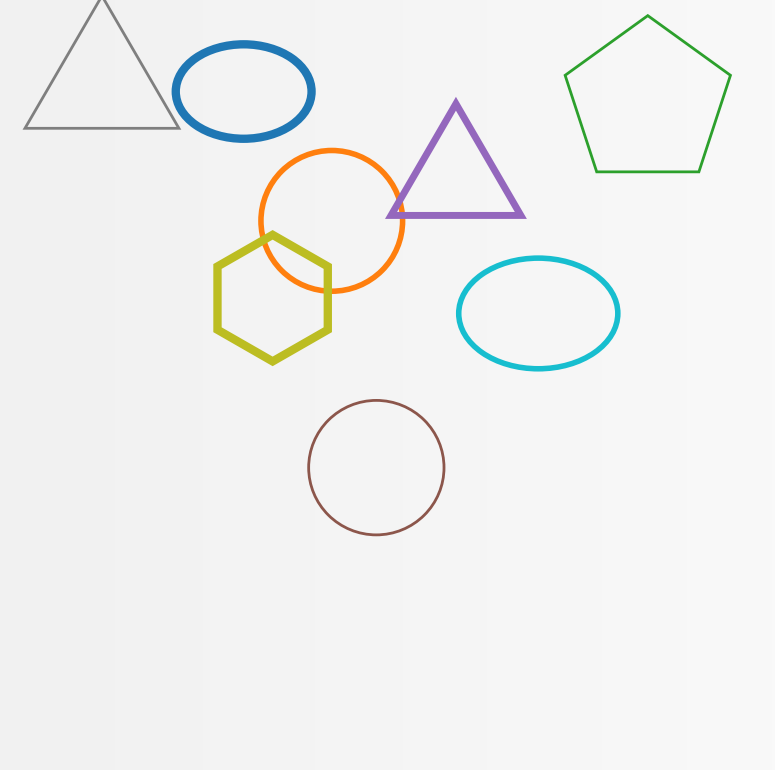[{"shape": "oval", "thickness": 3, "radius": 0.44, "center": [0.314, 0.881]}, {"shape": "circle", "thickness": 2, "radius": 0.46, "center": [0.428, 0.713]}, {"shape": "pentagon", "thickness": 1, "radius": 0.56, "center": [0.836, 0.868]}, {"shape": "triangle", "thickness": 2.5, "radius": 0.48, "center": [0.588, 0.769]}, {"shape": "circle", "thickness": 1, "radius": 0.44, "center": [0.486, 0.393]}, {"shape": "triangle", "thickness": 1, "radius": 0.57, "center": [0.132, 0.891]}, {"shape": "hexagon", "thickness": 3, "radius": 0.41, "center": [0.352, 0.613]}, {"shape": "oval", "thickness": 2, "radius": 0.51, "center": [0.695, 0.593]}]